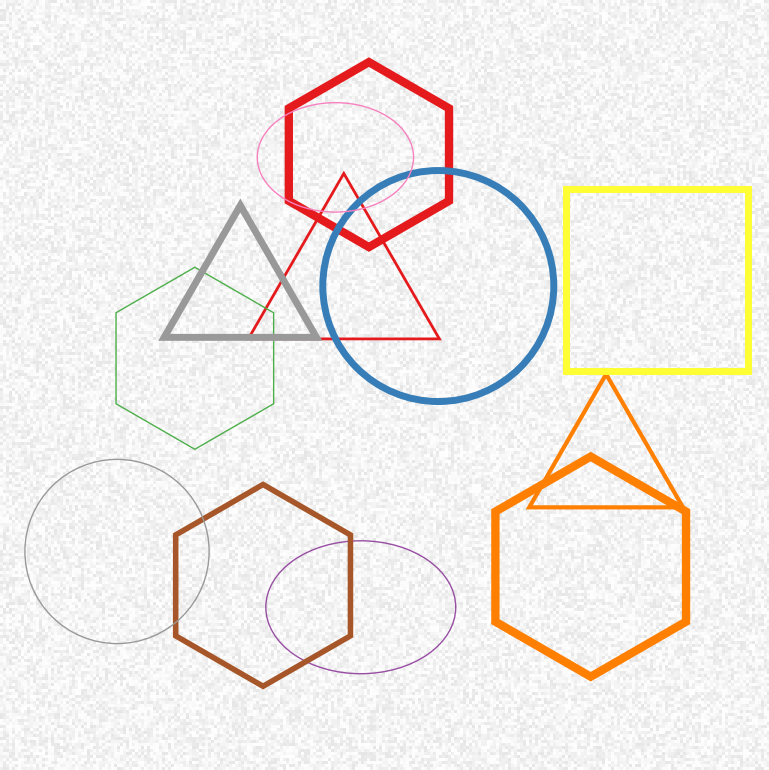[{"shape": "triangle", "thickness": 1, "radius": 0.72, "center": [0.447, 0.632]}, {"shape": "hexagon", "thickness": 3, "radius": 0.6, "center": [0.479, 0.799]}, {"shape": "circle", "thickness": 2.5, "radius": 0.75, "center": [0.569, 0.629]}, {"shape": "hexagon", "thickness": 0.5, "radius": 0.59, "center": [0.253, 0.535]}, {"shape": "oval", "thickness": 0.5, "radius": 0.62, "center": [0.469, 0.211]}, {"shape": "hexagon", "thickness": 3, "radius": 0.71, "center": [0.767, 0.264]}, {"shape": "triangle", "thickness": 1.5, "radius": 0.58, "center": [0.787, 0.399]}, {"shape": "square", "thickness": 2.5, "radius": 0.59, "center": [0.854, 0.637]}, {"shape": "hexagon", "thickness": 2, "radius": 0.66, "center": [0.342, 0.24]}, {"shape": "oval", "thickness": 0.5, "radius": 0.51, "center": [0.436, 0.796]}, {"shape": "circle", "thickness": 0.5, "radius": 0.6, "center": [0.152, 0.284]}, {"shape": "triangle", "thickness": 2.5, "radius": 0.57, "center": [0.312, 0.619]}]